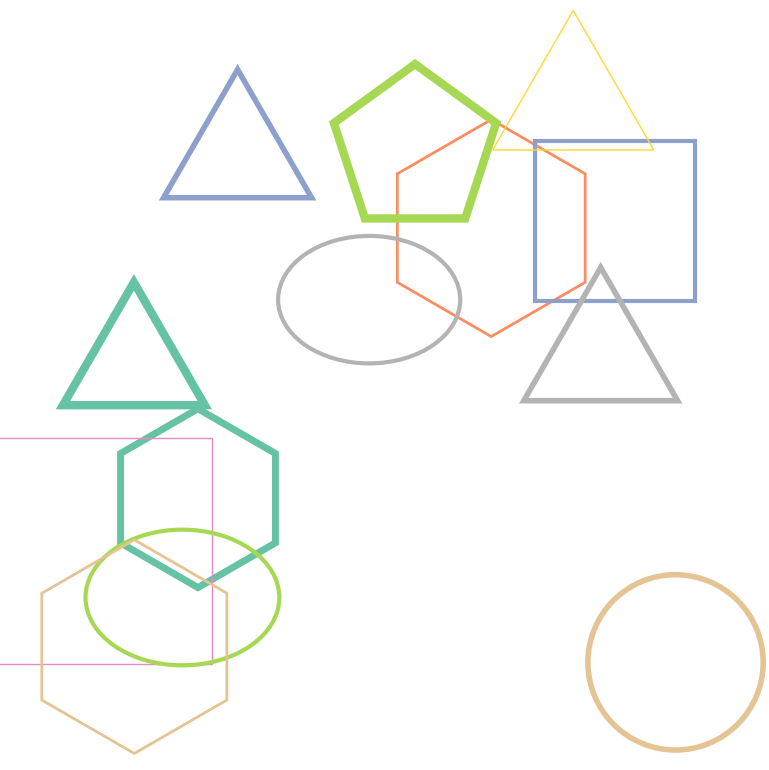[{"shape": "hexagon", "thickness": 2.5, "radius": 0.58, "center": [0.257, 0.353]}, {"shape": "triangle", "thickness": 3, "radius": 0.53, "center": [0.174, 0.527]}, {"shape": "hexagon", "thickness": 1, "radius": 0.7, "center": [0.638, 0.704]}, {"shape": "square", "thickness": 1.5, "radius": 0.52, "center": [0.799, 0.713]}, {"shape": "triangle", "thickness": 2, "radius": 0.55, "center": [0.309, 0.799]}, {"shape": "square", "thickness": 0.5, "radius": 0.73, "center": [0.128, 0.285]}, {"shape": "pentagon", "thickness": 3, "radius": 0.55, "center": [0.539, 0.806]}, {"shape": "oval", "thickness": 1.5, "radius": 0.63, "center": [0.237, 0.224]}, {"shape": "triangle", "thickness": 0.5, "radius": 0.6, "center": [0.744, 0.866]}, {"shape": "hexagon", "thickness": 1, "radius": 0.69, "center": [0.174, 0.16]}, {"shape": "circle", "thickness": 2, "radius": 0.57, "center": [0.877, 0.14]}, {"shape": "oval", "thickness": 1.5, "radius": 0.59, "center": [0.479, 0.611]}, {"shape": "triangle", "thickness": 2, "radius": 0.58, "center": [0.78, 0.537]}]